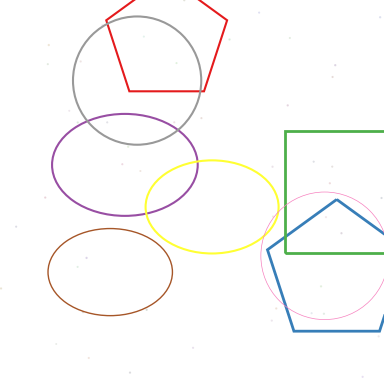[{"shape": "pentagon", "thickness": 1.5, "radius": 0.83, "center": [0.433, 0.896]}, {"shape": "pentagon", "thickness": 2, "radius": 0.95, "center": [0.875, 0.293]}, {"shape": "square", "thickness": 2, "radius": 0.79, "center": [0.899, 0.5]}, {"shape": "oval", "thickness": 1.5, "radius": 0.95, "center": [0.324, 0.572]}, {"shape": "oval", "thickness": 1.5, "radius": 0.86, "center": [0.551, 0.463]}, {"shape": "oval", "thickness": 1, "radius": 0.81, "center": [0.286, 0.293]}, {"shape": "circle", "thickness": 0.5, "radius": 0.83, "center": [0.843, 0.336]}, {"shape": "circle", "thickness": 1.5, "radius": 0.83, "center": [0.356, 0.791]}]